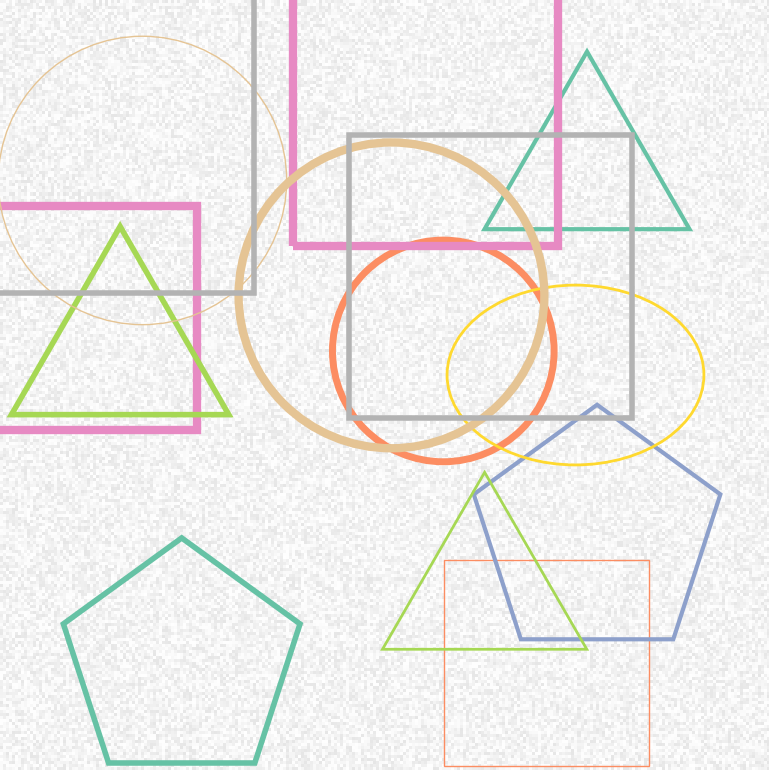[{"shape": "pentagon", "thickness": 2, "radius": 0.81, "center": [0.236, 0.14]}, {"shape": "triangle", "thickness": 1.5, "radius": 0.77, "center": [0.762, 0.779]}, {"shape": "square", "thickness": 0.5, "radius": 0.67, "center": [0.71, 0.139]}, {"shape": "circle", "thickness": 2.5, "radius": 0.72, "center": [0.576, 0.544]}, {"shape": "pentagon", "thickness": 1.5, "radius": 0.84, "center": [0.775, 0.306]}, {"shape": "square", "thickness": 3, "radius": 0.86, "center": [0.552, 0.852]}, {"shape": "square", "thickness": 3, "radius": 0.73, "center": [0.111, 0.587]}, {"shape": "triangle", "thickness": 2, "radius": 0.81, "center": [0.156, 0.543]}, {"shape": "triangle", "thickness": 1, "radius": 0.77, "center": [0.629, 0.233]}, {"shape": "oval", "thickness": 1, "radius": 0.83, "center": [0.747, 0.513]}, {"shape": "circle", "thickness": 0.5, "radius": 0.94, "center": [0.185, 0.766]}, {"shape": "circle", "thickness": 3, "radius": 0.99, "center": [0.508, 0.616]}, {"shape": "square", "thickness": 2, "radius": 0.99, "center": [0.133, 0.816]}, {"shape": "square", "thickness": 2, "radius": 0.92, "center": [0.637, 0.641]}]